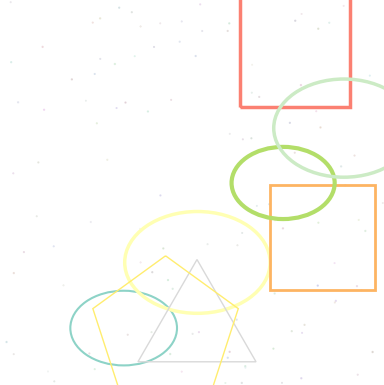[{"shape": "oval", "thickness": 1.5, "radius": 0.69, "center": [0.321, 0.148]}, {"shape": "oval", "thickness": 2.5, "radius": 0.94, "center": [0.513, 0.318]}, {"shape": "square", "thickness": 2.5, "radius": 0.71, "center": [0.766, 0.865]}, {"shape": "square", "thickness": 2, "radius": 0.68, "center": [0.838, 0.384]}, {"shape": "oval", "thickness": 3, "radius": 0.67, "center": [0.735, 0.525]}, {"shape": "triangle", "thickness": 1, "radius": 0.89, "center": [0.512, 0.149]}, {"shape": "oval", "thickness": 2.5, "radius": 0.91, "center": [0.893, 0.667]}, {"shape": "pentagon", "thickness": 1, "radius": 0.99, "center": [0.43, 0.137]}]